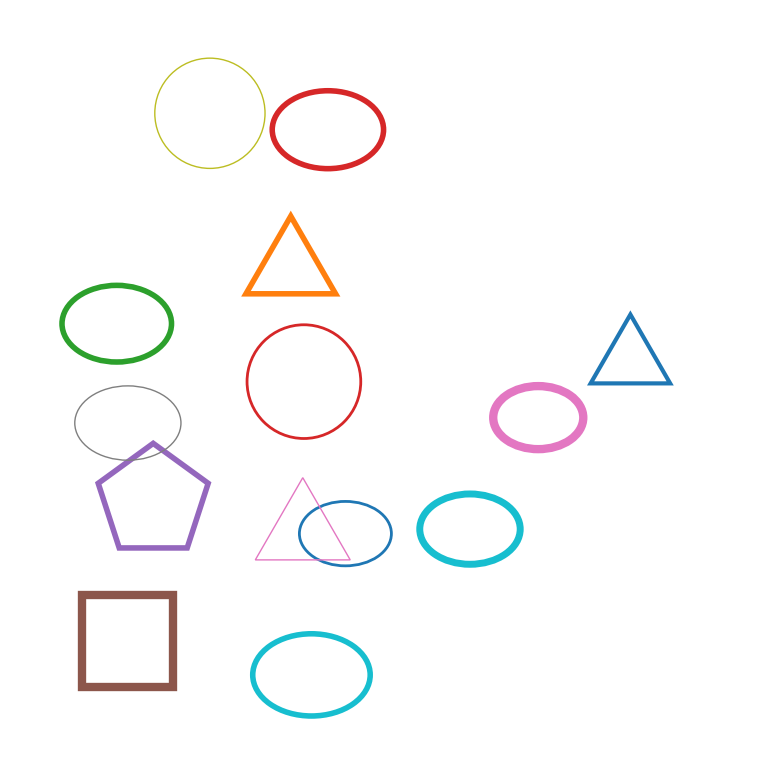[{"shape": "oval", "thickness": 1, "radius": 0.3, "center": [0.449, 0.307]}, {"shape": "triangle", "thickness": 1.5, "radius": 0.3, "center": [0.819, 0.532]}, {"shape": "triangle", "thickness": 2, "radius": 0.34, "center": [0.378, 0.652]}, {"shape": "oval", "thickness": 2, "radius": 0.36, "center": [0.152, 0.58]}, {"shape": "oval", "thickness": 2, "radius": 0.36, "center": [0.426, 0.832]}, {"shape": "circle", "thickness": 1, "radius": 0.37, "center": [0.395, 0.504]}, {"shape": "pentagon", "thickness": 2, "radius": 0.38, "center": [0.199, 0.349]}, {"shape": "square", "thickness": 3, "radius": 0.3, "center": [0.166, 0.167]}, {"shape": "oval", "thickness": 3, "radius": 0.29, "center": [0.699, 0.458]}, {"shape": "triangle", "thickness": 0.5, "radius": 0.36, "center": [0.393, 0.308]}, {"shape": "oval", "thickness": 0.5, "radius": 0.34, "center": [0.166, 0.451]}, {"shape": "circle", "thickness": 0.5, "radius": 0.36, "center": [0.273, 0.853]}, {"shape": "oval", "thickness": 2.5, "radius": 0.33, "center": [0.61, 0.313]}, {"shape": "oval", "thickness": 2, "radius": 0.38, "center": [0.404, 0.124]}]